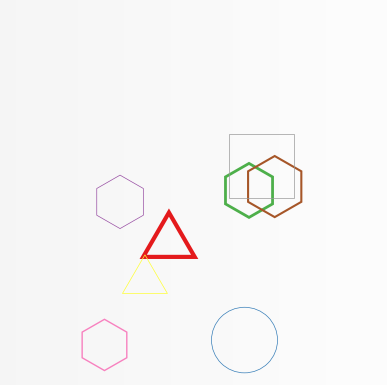[{"shape": "triangle", "thickness": 3, "radius": 0.38, "center": [0.436, 0.371]}, {"shape": "circle", "thickness": 0.5, "radius": 0.43, "center": [0.631, 0.117]}, {"shape": "hexagon", "thickness": 2, "radius": 0.35, "center": [0.643, 0.505]}, {"shape": "hexagon", "thickness": 0.5, "radius": 0.35, "center": [0.31, 0.476]}, {"shape": "triangle", "thickness": 0.5, "radius": 0.34, "center": [0.374, 0.271]}, {"shape": "hexagon", "thickness": 1.5, "radius": 0.4, "center": [0.709, 0.515]}, {"shape": "hexagon", "thickness": 1, "radius": 0.33, "center": [0.27, 0.104]}, {"shape": "square", "thickness": 0.5, "radius": 0.42, "center": [0.676, 0.569]}]